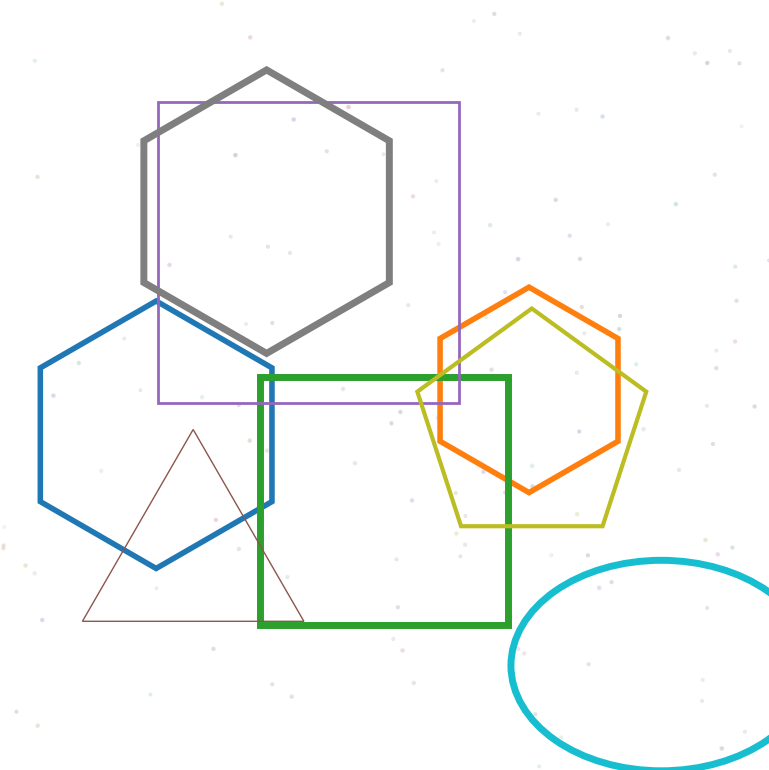[{"shape": "hexagon", "thickness": 2, "radius": 0.87, "center": [0.203, 0.435]}, {"shape": "hexagon", "thickness": 2, "radius": 0.67, "center": [0.687, 0.494]}, {"shape": "square", "thickness": 2.5, "radius": 0.81, "center": [0.499, 0.349]}, {"shape": "square", "thickness": 1, "radius": 0.98, "center": [0.4, 0.672]}, {"shape": "triangle", "thickness": 0.5, "radius": 0.83, "center": [0.251, 0.276]}, {"shape": "hexagon", "thickness": 2.5, "radius": 0.92, "center": [0.346, 0.725]}, {"shape": "pentagon", "thickness": 1.5, "radius": 0.78, "center": [0.691, 0.443]}, {"shape": "oval", "thickness": 2.5, "radius": 0.98, "center": [0.859, 0.136]}]